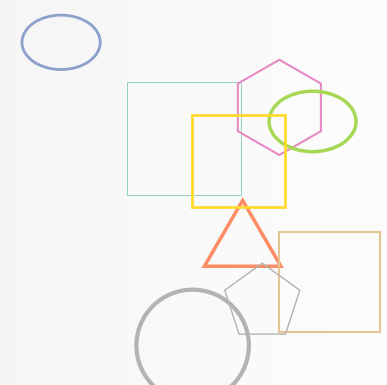[{"shape": "square", "thickness": 0.5, "radius": 0.73, "center": [0.475, 0.641]}, {"shape": "triangle", "thickness": 2.5, "radius": 0.57, "center": [0.626, 0.365]}, {"shape": "oval", "thickness": 2, "radius": 0.5, "center": [0.158, 0.89]}, {"shape": "hexagon", "thickness": 1.5, "radius": 0.62, "center": [0.721, 0.721]}, {"shape": "oval", "thickness": 2.5, "radius": 0.56, "center": [0.807, 0.685]}, {"shape": "square", "thickness": 2, "radius": 0.6, "center": [0.615, 0.582]}, {"shape": "square", "thickness": 1.5, "radius": 0.65, "center": [0.85, 0.267]}, {"shape": "circle", "thickness": 3, "radius": 0.73, "center": [0.497, 0.103]}, {"shape": "pentagon", "thickness": 1, "radius": 0.51, "center": [0.677, 0.215]}]